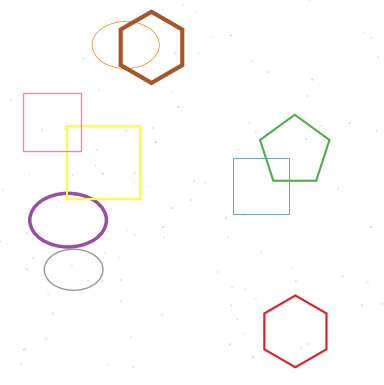[{"shape": "hexagon", "thickness": 1.5, "radius": 0.47, "center": [0.767, 0.139]}, {"shape": "square", "thickness": 0.5, "radius": 0.36, "center": [0.678, 0.517]}, {"shape": "pentagon", "thickness": 1.5, "radius": 0.47, "center": [0.766, 0.607]}, {"shape": "oval", "thickness": 2.5, "radius": 0.5, "center": [0.177, 0.428]}, {"shape": "oval", "thickness": 0.5, "radius": 0.44, "center": [0.327, 0.883]}, {"shape": "square", "thickness": 1.5, "radius": 0.47, "center": [0.269, 0.578]}, {"shape": "hexagon", "thickness": 3, "radius": 0.46, "center": [0.393, 0.877]}, {"shape": "square", "thickness": 1, "radius": 0.38, "center": [0.135, 0.683]}, {"shape": "oval", "thickness": 1, "radius": 0.38, "center": [0.191, 0.299]}]